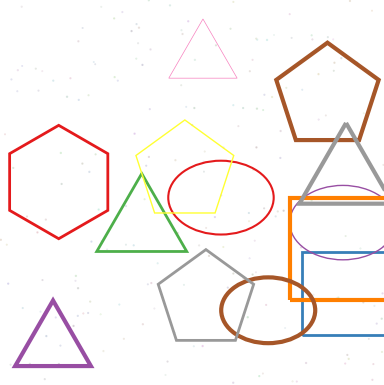[{"shape": "oval", "thickness": 1.5, "radius": 0.68, "center": [0.574, 0.487]}, {"shape": "hexagon", "thickness": 2, "radius": 0.74, "center": [0.153, 0.527]}, {"shape": "square", "thickness": 2, "radius": 0.54, "center": [0.893, 0.239]}, {"shape": "triangle", "thickness": 2, "radius": 0.67, "center": [0.368, 0.414]}, {"shape": "oval", "thickness": 1, "radius": 0.69, "center": [0.89, 0.422]}, {"shape": "triangle", "thickness": 3, "radius": 0.57, "center": [0.138, 0.106]}, {"shape": "square", "thickness": 3, "radius": 0.66, "center": [0.886, 0.354]}, {"shape": "pentagon", "thickness": 1, "radius": 0.67, "center": [0.48, 0.555]}, {"shape": "oval", "thickness": 3, "radius": 0.61, "center": [0.697, 0.194]}, {"shape": "pentagon", "thickness": 3, "radius": 0.7, "center": [0.851, 0.749]}, {"shape": "triangle", "thickness": 0.5, "radius": 0.51, "center": [0.527, 0.848]}, {"shape": "pentagon", "thickness": 2, "radius": 0.65, "center": [0.535, 0.221]}, {"shape": "triangle", "thickness": 3, "radius": 0.7, "center": [0.899, 0.541]}]